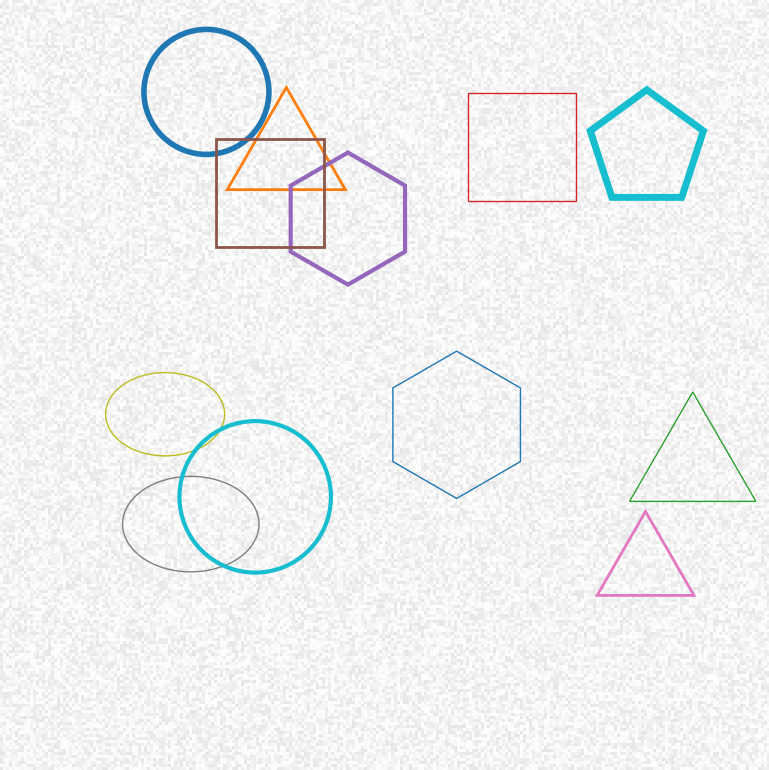[{"shape": "circle", "thickness": 2, "radius": 0.41, "center": [0.268, 0.881]}, {"shape": "hexagon", "thickness": 0.5, "radius": 0.48, "center": [0.593, 0.448]}, {"shape": "triangle", "thickness": 1, "radius": 0.44, "center": [0.372, 0.798]}, {"shape": "triangle", "thickness": 0.5, "radius": 0.47, "center": [0.9, 0.396]}, {"shape": "square", "thickness": 0.5, "radius": 0.35, "center": [0.678, 0.809]}, {"shape": "hexagon", "thickness": 1.5, "radius": 0.43, "center": [0.452, 0.716]}, {"shape": "square", "thickness": 1, "radius": 0.35, "center": [0.351, 0.75]}, {"shape": "triangle", "thickness": 1, "radius": 0.36, "center": [0.838, 0.263]}, {"shape": "oval", "thickness": 0.5, "radius": 0.44, "center": [0.248, 0.319]}, {"shape": "oval", "thickness": 0.5, "radius": 0.39, "center": [0.214, 0.462]}, {"shape": "pentagon", "thickness": 2.5, "radius": 0.39, "center": [0.84, 0.806]}, {"shape": "circle", "thickness": 1.5, "radius": 0.49, "center": [0.331, 0.355]}]